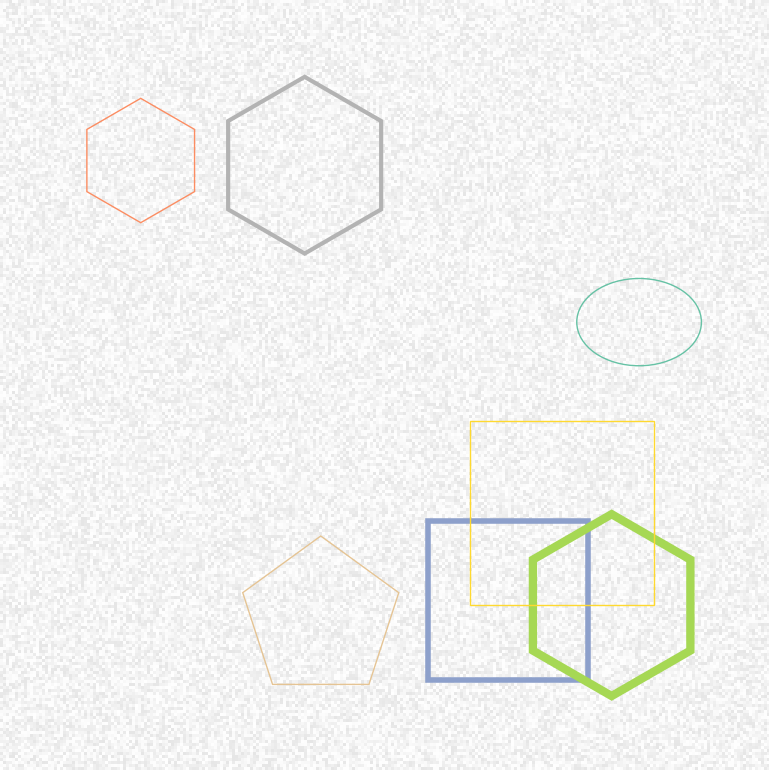[{"shape": "oval", "thickness": 0.5, "radius": 0.4, "center": [0.83, 0.582]}, {"shape": "hexagon", "thickness": 0.5, "radius": 0.4, "center": [0.183, 0.792]}, {"shape": "square", "thickness": 2, "radius": 0.52, "center": [0.66, 0.22]}, {"shape": "hexagon", "thickness": 3, "radius": 0.59, "center": [0.794, 0.214]}, {"shape": "square", "thickness": 0.5, "radius": 0.6, "center": [0.729, 0.333]}, {"shape": "pentagon", "thickness": 0.5, "radius": 0.53, "center": [0.417, 0.197]}, {"shape": "hexagon", "thickness": 1.5, "radius": 0.57, "center": [0.396, 0.785]}]